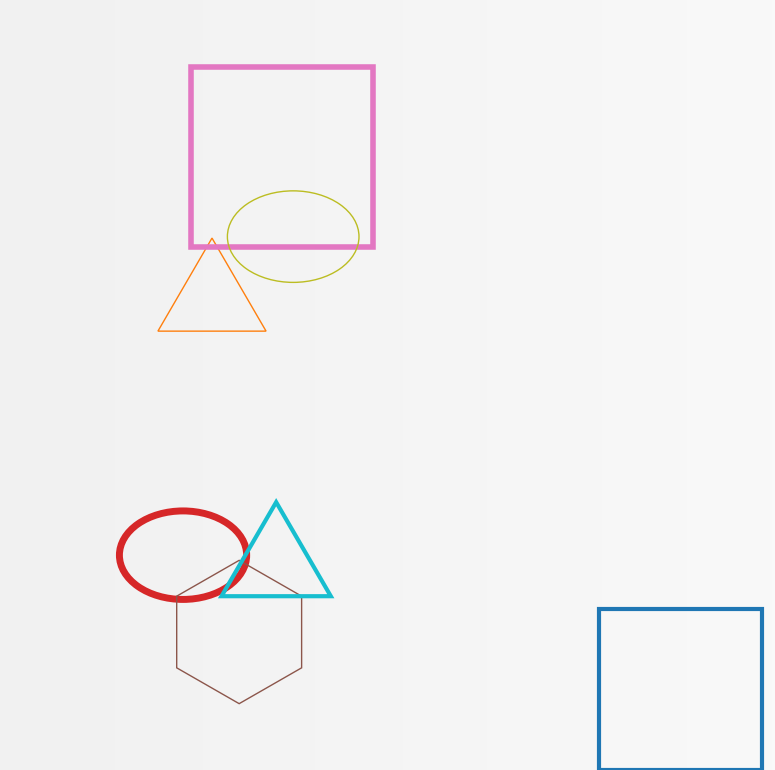[{"shape": "square", "thickness": 1.5, "radius": 0.52, "center": [0.878, 0.104]}, {"shape": "triangle", "thickness": 0.5, "radius": 0.4, "center": [0.274, 0.61]}, {"shape": "oval", "thickness": 2.5, "radius": 0.41, "center": [0.236, 0.279]}, {"shape": "hexagon", "thickness": 0.5, "radius": 0.47, "center": [0.309, 0.179]}, {"shape": "square", "thickness": 2, "radius": 0.59, "center": [0.363, 0.796]}, {"shape": "oval", "thickness": 0.5, "radius": 0.42, "center": [0.378, 0.693]}, {"shape": "triangle", "thickness": 1.5, "radius": 0.41, "center": [0.356, 0.266]}]